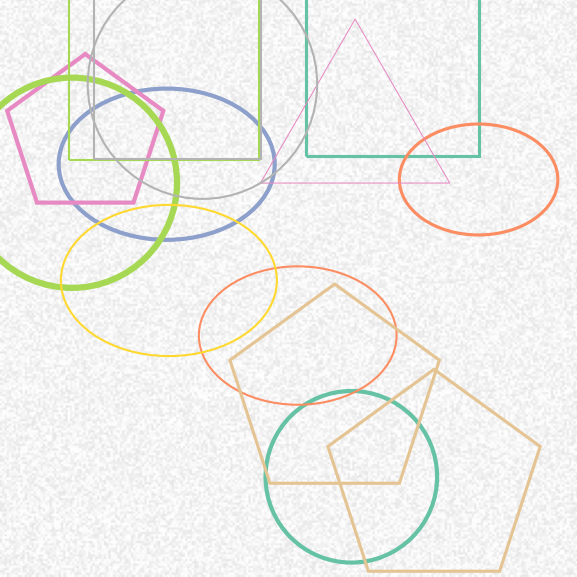[{"shape": "square", "thickness": 1.5, "radius": 0.75, "center": [0.679, 0.878]}, {"shape": "circle", "thickness": 2, "radius": 0.74, "center": [0.608, 0.174]}, {"shape": "oval", "thickness": 1, "radius": 0.86, "center": [0.516, 0.418]}, {"shape": "oval", "thickness": 1.5, "radius": 0.69, "center": [0.829, 0.688]}, {"shape": "oval", "thickness": 2, "radius": 0.94, "center": [0.289, 0.715]}, {"shape": "pentagon", "thickness": 2, "radius": 0.71, "center": [0.148, 0.763]}, {"shape": "triangle", "thickness": 0.5, "radius": 0.95, "center": [0.615, 0.777]}, {"shape": "square", "thickness": 1, "radius": 0.82, "center": [0.284, 0.886]}, {"shape": "circle", "thickness": 3, "radius": 0.91, "center": [0.125, 0.683]}, {"shape": "oval", "thickness": 1, "radius": 0.94, "center": [0.292, 0.513]}, {"shape": "pentagon", "thickness": 1.5, "radius": 0.95, "center": [0.58, 0.317]}, {"shape": "pentagon", "thickness": 1.5, "radius": 0.97, "center": [0.752, 0.166]}, {"shape": "circle", "thickness": 1, "radius": 0.99, "center": [0.351, 0.853]}, {"shape": "square", "thickness": 1, "radius": 0.72, "center": [0.307, 0.869]}]